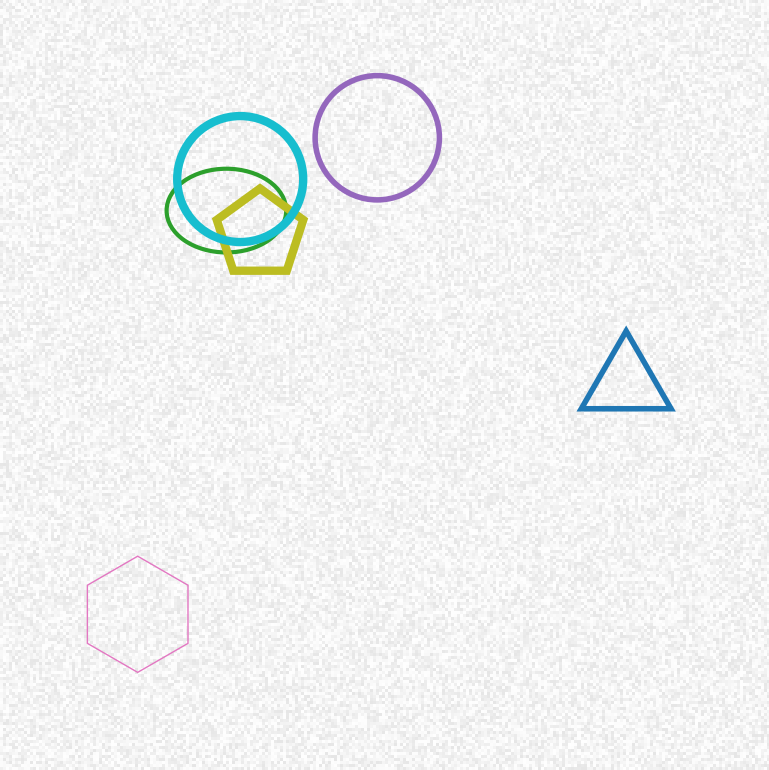[{"shape": "triangle", "thickness": 2, "radius": 0.34, "center": [0.813, 0.503]}, {"shape": "oval", "thickness": 1.5, "radius": 0.39, "center": [0.294, 0.726]}, {"shape": "circle", "thickness": 2, "radius": 0.4, "center": [0.49, 0.821]}, {"shape": "hexagon", "thickness": 0.5, "radius": 0.38, "center": [0.179, 0.202]}, {"shape": "pentagon", "thickness": 3, "radius": 0.3, "center": [0.338, 0.696]}, {"shape": "circle", "thickness": 3, "radius": 0.41, "center": [0.312, 0.767]}]